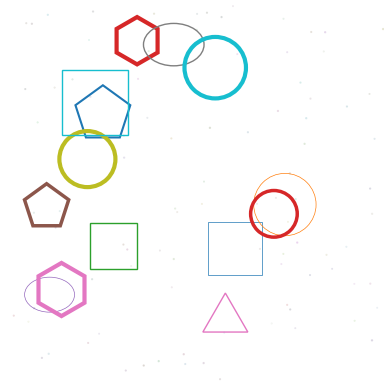[{"shape": "pentagon", "thickness": 1.5, "radius": 0.37, "center": [0.267, 0.704]}, {"shape": "square", "thickness": 0.5, "radius": 0.34, "center": [0.61, 0.355]}, {"shape": "circle", "thickness": 0.5, "radius": 0.4, "center": [0.74, 0.469]}, {"shape": "square", "thickness": 1, "radius": 0.3, "center": [0.295, 0.361]}, {"shape": "circle", "thickness": 2.5, "radius": 0.3, "center": [0.712, 0.445]}, {"shape": "hexagon", "thickness": 3, "radius": 0.31, "center": [0.356, 0.894]}, {"shape": "oval", "thickness": 0.5, "radius": 0.32, "center": [0.129, 0.235]}, {"shape": "pentagon", "thickness": 2.5, "radius": 0.3, "center": [0.121, 0.462]}, {"shape": "triangle", "thickness": 1, "radius": 0.34, "center": [0.585, 0.171]}, {"shape": "hexagon", "thickness": 3, "radius": 0.34, "center": [0.16, 0.248]}, {"shape": "oval", "thickness": 1, "radius": 0.39, "center": [0.451, 0.884]}, {"shape": "circle", "thickness": 3, "radius": 0.36, "center": [0.227, 0.587]}, {"shape": "square", "thickness": 1, "radius": 0.43, "center": [0.248, 0.734]}, {"shape": "circle", "thickness": 3, "radius": 0.4, "center": [0.559, 0.824]}]